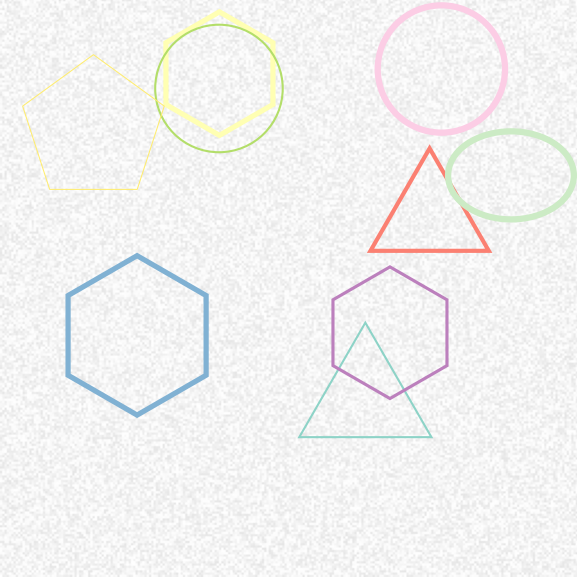[{"shape": "triangle", "thickness": 1, "radius": 0.66, "center": [0.633, 0.308]}, {"shape": "hexagon", "thickness": 2.5, "radius": 0.53, "center": [0.38, 0.872]}, {"shape": "triangle", "thickness": 2, "radius": 0.59, "center": [0.744, 0.624]}, {"shape": "hexagon", "thickness": 2.5, "radius": 0.69, "center": [0.237, 0.418]}, {"shape": "circle", "thickness": 1, "radius": 0.55, "center": [0.379, 0.846]}, {"shape": "circle", "thickness": 3, "radius": 0.55, "center": [0.764, 0.88]}, {"shape": "hexagon", "thickness": 1.5, "radius": 0.57, "center": [0.675, 0.423]}, {"shape": "oval", "thickness": 3, "radius": 0.54, "center": [0.885, 0.695]}, {"shape": "pentagon", "thickness": 0.5, "radius": 0.64, "center": [0.162, 0.776]}]